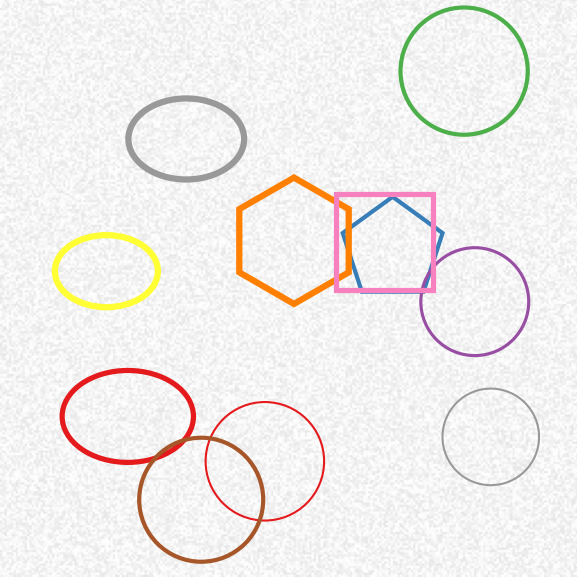[{"shape": "oval", "thickness": 2.5, "radius": 0.57, "center": [0.221, 0.278]}, {"shape": "circle", "thickness": 1, "radius": 0.51, "center": [0.459, 0.2]}, {"shape": "pentagon", "thickness": 2, "radius": 0.45, "center": [0.68, 0.568]}, {"shape": "circle", "thickness": 2, "radius": 0.55, "center": [0.804, 0.876]}, {"shape": "circle", "thickness": 1.5, "radius": 0.47, "center": [0.822, 0.477]}, {"shape": "hexagon", "thickness": 3, "radius": 0.55, "center": [0.509, 0.582]}, {"shape": "oval", "thickness": 3, "radius": 0.45, "center": [0.184, 0.53]}, {"shape": "circle", "thickness": 2, "radius": 0.54, "center": [0.348, 0.134]}, {"shape": "square", "thickness": 2.5, "radius": 0.42, "center": [0.666, 0.581]}, {"shape": "oval", "thickness": 3, "radius": 0.5, "center": [0.323, 0.759]}, {"shape": "circle", "thickness": 1, "radius": 0.42, "center": [0.85, 0.243]}]